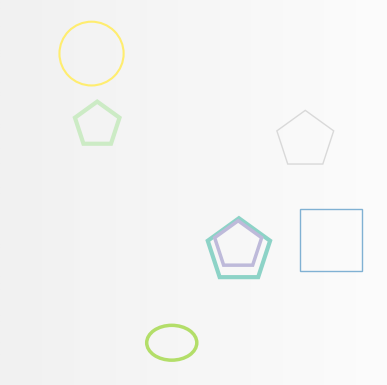[{"shape": "pentagon", "thickness": 3, "radius": 0.42, "center": [0.617, 0.349]}, {"shape": "pentagon", "thickness": 2.5, "radius": 0.32, "center": [0.615, 0.363]}, {"shape": "square", "thickness": 1, "radius": 0.4, "center": [0.854, 0.377]}, {"shape": "oval", "thickness": 2.5, "radius": 0.32, "center": [0.443, 0.11]}, {"shape": "pentagon", "thickness": 1, "radius": 0.39, "center": [0.788, 0.636]}, {"shape": "pentagon", "thickness": 3, "radius": 0.3, "center": [0.251, 0.676]}, {"shape": "circle", "thickness": 1.5, "radius": 0.41, "center": [0.236, 0.861]}]